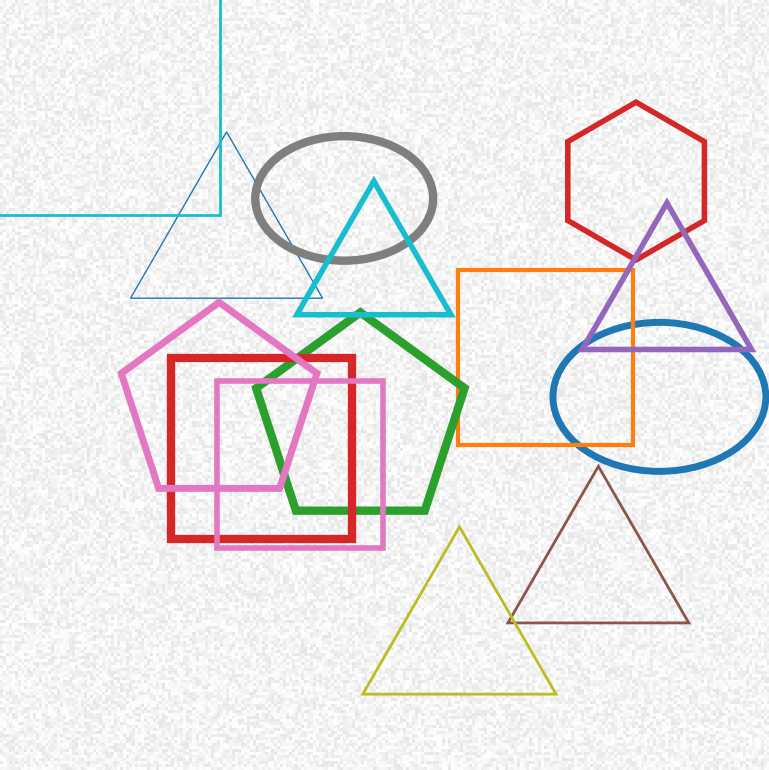[{"shape": "oval", "thickness": 2.5, "radius": 0.69, "center": [0.856, 0.485]}, {"shape": "triangle", "thickness": 0.5, "radius": 0.72, "center": [0.294, 0.685]}, {"shape": "square", "thickness": 1.5, "radius": 0.57, "center": [0.709, 0.536]}, {"shape": "pentagon", "thickness": 3, "radius": 0.71, "center": [0.468, 0.452]}, {"shape": "hexagon", "thickness": 2, "radius": 0.51, "center": [0.826, 0.765]}, {"shape": "square", "thickness": 3, "radius": 0.59, "center": [0.339, 0.417]}, {"shape": "triangle", "thickness": 2, "radius": 0.63, "center": [0.866, 0.61]}, {"shape": "triangle", "thickness": 1, "radius": 0.68, "center": [0.777, 0.259]}, {"shape": "square", "thickness": 2, "radius": 0.54, "center": [0.39, 0.397]}, {"shape": "pentagon", "thickness": 2.5, "radius": 0.67, "center": [0.285, 0.474]}, {"shape": "oval", "thickness": 3, "radius": 0.58, "center": [0.447, 0.742]}, {"shape": "triangle", "thickness": 1, "radius": 0.72, "center": [0.597, 0.171]}, {"shape": "square", "thickness": 1, "radius": 0.73, "center": [0.14, 0.867]}, {"shape": "triangle", "thickness": 2, "radius": 0.58, "center": [0.486, 0.649]}]